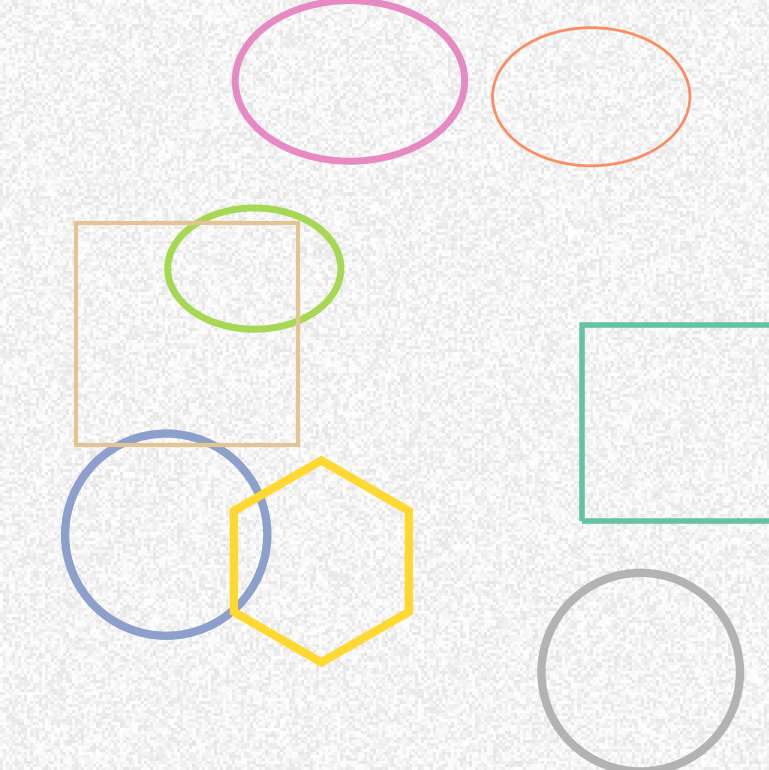[{"shape": "square", "thickness": 2, "radius": 0.64, "center": [0.883, 0.451]}, {"shape": "oval", "thickness": 1, "radius": 0.64, "center": [0.768, 0.874]}, {"shape": "circle", "thickness": 3, "radius": 0.66, "center": [0.216, 0.306]}, {"shape": "oval", "thickness": 2.5, "radius": 0.74, "center": [0.454, 0.895]}, {"shape": "oval", "thickness": 2.5, "radius": 0.56, "center": [0.33, 0.651]}, {"shape": "hexagon", "thickness": 3, "radius": 0.66, "center": [0.417, 0.271]}, {"shape": "square", "thickness": 1.5, "radius": 0.72, "center": [0.243, 0.566]}, {"shape": "circle", "thickness": 3, "radius": 0.64, "center": [0.832, 0.127]}]